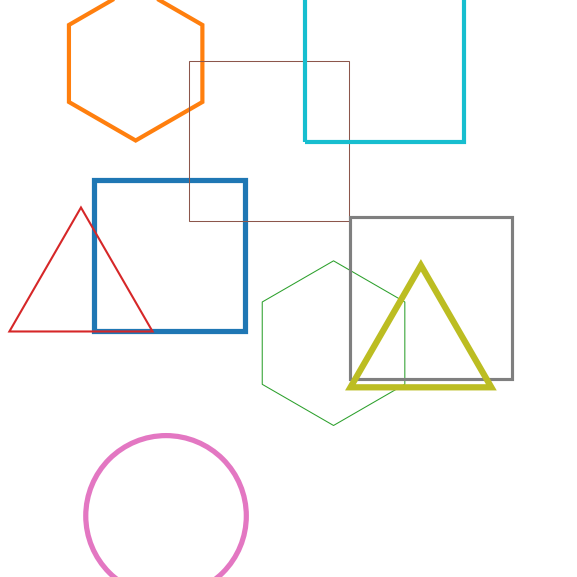[{"shape": "square", "thickness": 2.5, "radius": 0.65, "center": [0.294, 0.556]}, {"shape": "hexagon", "thickness": 2, "radius": 0.67, "center": [0.235, 0.889]}, {"shape": "hexagon", "thickness": 0.5, "radius": 0.71, "center": [0.578, 0.405]}, {"shape": "triangle", "thickness": 1, "radius": 0.72, "center": [0.14, 0.497]}, {"shape": "square", "thickness": 0.5, "radius": 0.69, "center": [0.466, 0.755]}, {"shape": "circle", "thickness": 2.5, "radius": 0.7, "center": [0.288, 0.106]}, {"shape": "square", "thickness": 1.5, "radius": 0.7, "center": [0.746, 0.483]}, {"shape": "triangle", "thickness": 3, "radius": 0.7, "center": [0.729, 0.399]}, {"shape": "square", "thickness": 2, "radius": 0.69, "center": [0.666, 0.89]}]